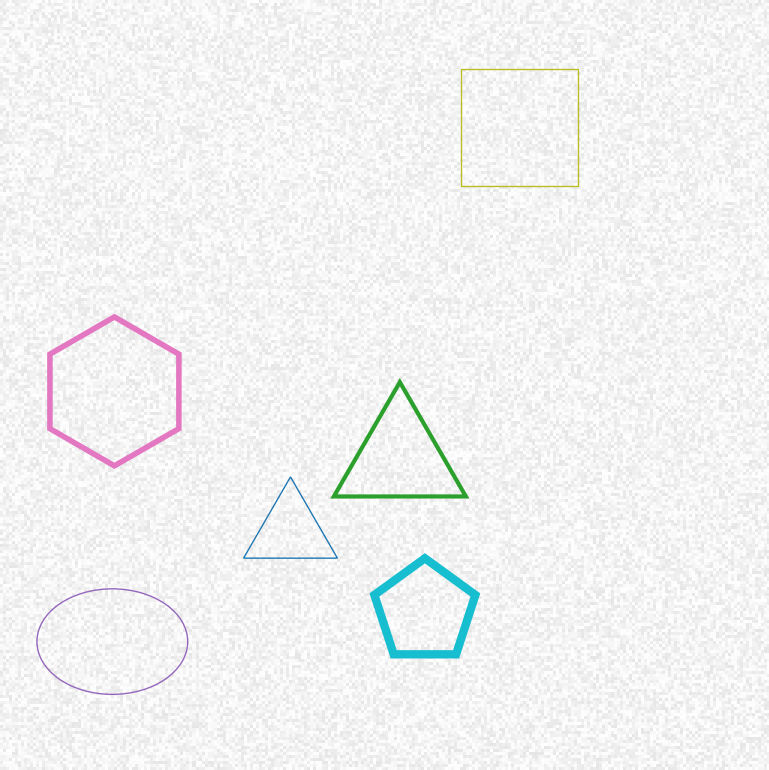[{"shape": "triangle", "thickness": 0.5, "radius": 0.35, "center": [0.377, 0.31]}, {"shape": "triangle", "thickness": 1.5, "radius": 0.5, "center": [0.519, 0.405]}, {"shape": "oval", "thickness": 0.5, "radius": 0.49, "center": [0.146, 0.167]}, {"shape": "hexagon", "thickness": 2, "radius": 0.48, "center": [0.149, 0.492]}, {"shape": "square", "thickness": 0.5, "radius": 0.38, "center": [0.675, 0.835]}, {"shape": "pentagon", "thickness": 3, "radius": 0.34, "center": [0.552, 0.206]}]